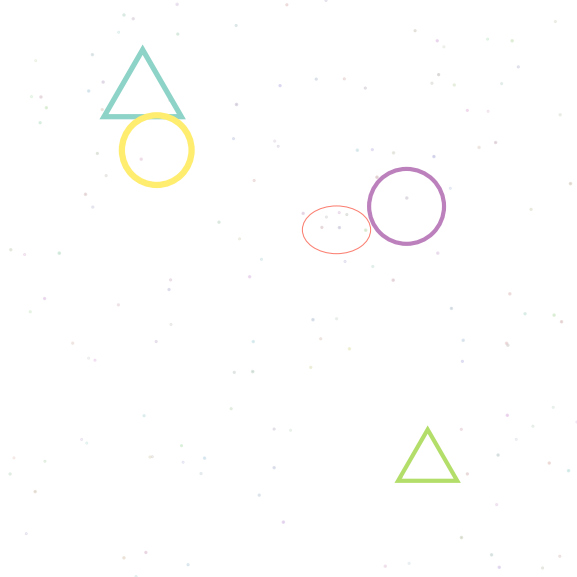[{"shape": "triangle", "thickness": 2.5, "radius": 0.39, "center": [0.247, 0.836]}, {"shape": "oval", "thickness": 0.5, "radius": 0.3, "center": [0.583, 0.601]}, {"shape": "triangle", "thickness": 2, "radius": 0.3, "center": [0.741, 0.196]}, {"shape": "circle", "thickness": 2, "radius": 0.32, "center": [0.704, 0.642]}, {"shape": "circle", "thickness": 3, "radius": 0.3, "center": [0.271, 0.739]}]